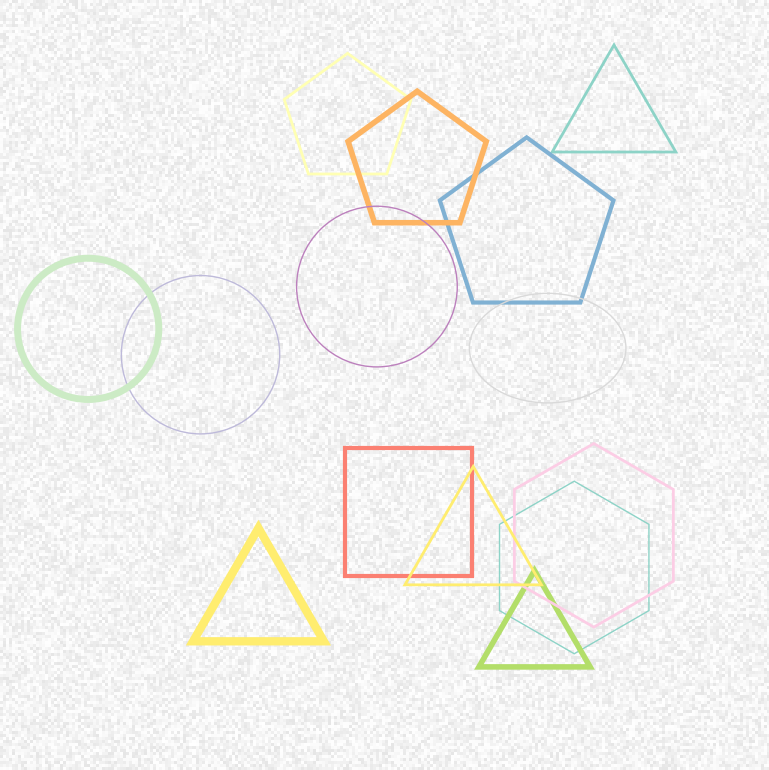[{"shape": "triangle", "thickness": 1, "radius": 0.46, "center": [0.797, 0.849]}, {"shape": "hexagon", "thickness": 0.5, "radius": 0.56, "center": [0.746, 0.263]}, {"shape": "pentagon", "thickness": 1, "radius": 0.43, "center": [0.451, 0.844]}, {"shape": "circle", "thickness": 0.5, "radius": 0.51, "center": [0.26, 0.539]}, {"shape": "square", "thickness": 1.5, "radius": 0.41, "center": [0.531, 0.335]}, {"shape": "pentagon", "thickness": 1.5, "radius": 0.59, "center": [0.684, 0.703]}, {"shape": "pentagon", "thickness": 2, "radius": 0.47, "center": [0.542, 0.787]}, {"shape": "triangle", "thickness": 2, "radius": 0.42, "center": [0.694, 0.176]}, {"shape": "hexagon", "thickness": 1, "radius": 0.6, "center": [0.771, 0.305]}, {"shape": "oval", "thickness": 0.5, "radius": 0.51, "center": [0.711, 0.548]}, {"shape": "circle", "thickness": 0.5, "radius": 0.52, "center": [0.49, 0.628]}, {"shape": "circle", "thickness": 2.5, "radius": 0.46, "center": [0.115, 0.573]}, {"shape": "triangle", "thickness": 1, "radius": 0.51, "center": [0.615, 0.292]}, {"shape": "triangle", "thickness": 3, "radius": 0.49, "center": [0.336, 0.216]}]